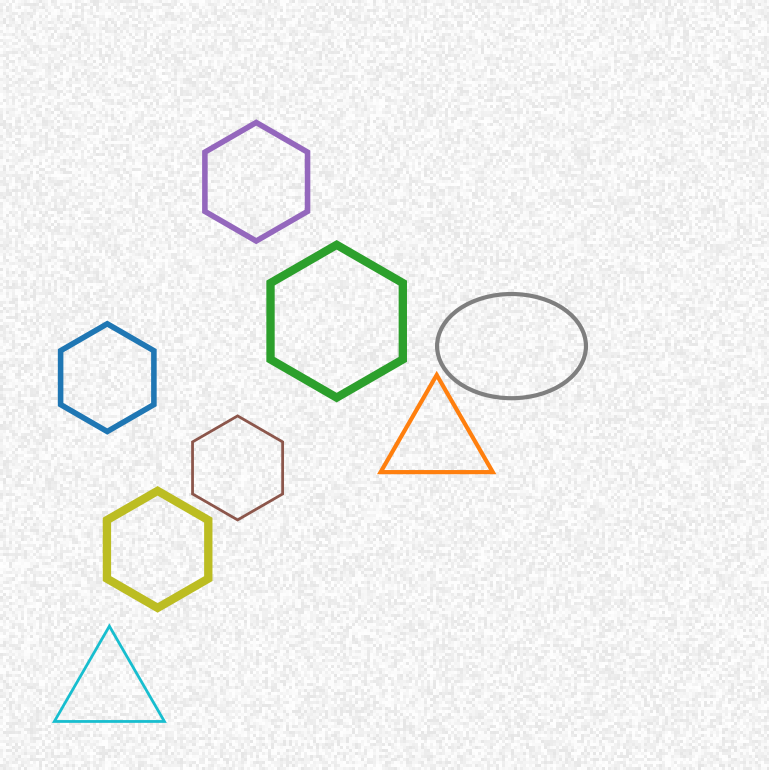[{"shape": "hexagon", "thickness": 2, "radius": 0.35, "center": [0.139, 0.51]}, {"shape": "triangle", "thickness": 1.5, "radius": 0.42, "center": [0.567, 0.429]}, {"shape": "hexagon", "thickness": 3, "radius": 0.5, "center": [0.437, 0.583]}, {"shape": "hexagon", "thickness": 2, "radius": 0.38, "center": [0.333, 0.764]}, {"shape": "hexagon", "thickness": 1, "radius": 0.34, "center": [0.309, 0.392]}, {"shape": "oval", "thickness": 1.5, "radius": 0.48, "center": [0.664, 0.551]}, {"shape": "hexagon", "thickness": 3, "radius": 0.38, "center": [0.205, 0.287]}, {"shape": "triangle", "thickness": 1, "radius": 0.41, "center": [0.142, 0.104]}]